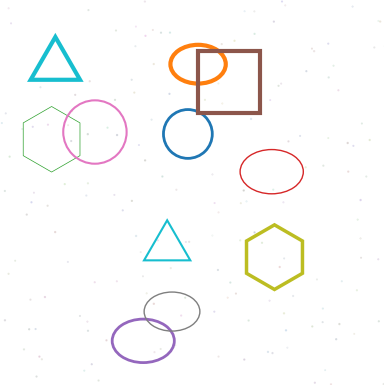[{"shape": "circle", "thickness": 2, "radius": 0.32, "center": [0.488, 0.652]}, {"shape": "oval", "thickness": 3, "radius": 0.36, "center": [0.515, 0.833]}, {"shape": "hexagon", "thickness": 0.5, "radius": 0.43, "center": [0.134, 0.638]}, {"shape": "oval", "thickness": 1, "radius": 0.41, "center": [0.706, 0.554]}, {"shape": "oval", "thickness": 2, "radius": 0.4, "center": [0.372, 0.115]}, {"shape": "square", "thickness": 3, "radius": 0.4, "center": [0.595, 0.788]}, {"shape": "circle", "thickness": 1.5, "radius": 0.41, "center": [0.247, 0.657]}, {"shape": "oval", "thickness": 1, "radius": 0.36, "center": [0.447, 0.191]}, {"shape": "hexagon", "thickness": 2.5, "radius": 0.42, "center": [0.713, 0.332]}, {"shape": "triangle", "thickness": 3, "radius": 0.37, "center": [0.144, 0.83]}, {"shape": "triangle", "thickness": 1.5, "radius": 0.35, "center": [0.434, 0.358]}]